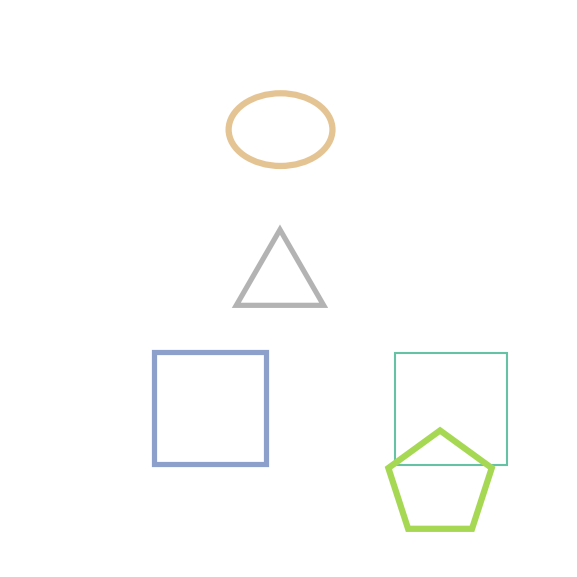[{"shape": "square", "thickness": 1, "radius": 0.48, "center": [0.78, 0.291]}, {"shape": "square", "thickness": 2.5, "radius": 0.49, "center": [0.363, 0.293]}, {"shape": "pentagon", "thickness": 3, "radius": 0.47, "center": [0.762, 0.16]}, {"shape": "oval", "thickness": 3, "radius": 0.45, "center": [0.486, 0.775]}, {"shape": "triangle", "thickness": 2.5, "radius": 0.44, "center": [0.485, 0.514]}]